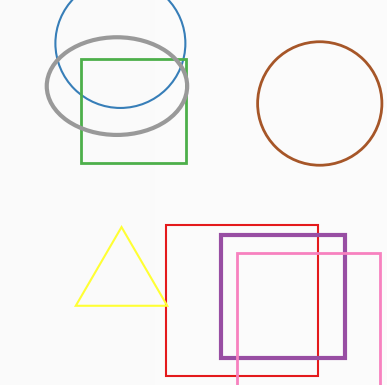[{"shape": "square", "thickness": 1.5, "radius": 0.98, "center": [0.625, 0.22]}, {"shape": "circle", "thickness": 1.5, "radius": 0.84, "center": [0.311, 0.887]}, {"shape": "square", "thickness": 2, "radius": 0.67, "center": [0.344, 0.711]}, {"shape": "square", "thickness": 3, "radius": 0.8, "center": [0.73, 0.23]}, {"shape": "triangle", "thickness": 1.5, "radius": 0.68, "center": [0.314, 0.274]}, {"shape": "circle", "thickness": 2, "radius": 0.8, "center": [0.825, 0.731]}, {"shape": "square", "thickness": 2, "radius": 0.93, "center": [0.796, 0.158]}, {"shape": "oval", "thickness": 3, "radius": 0.91, "center": [0.302, 0.776]}]